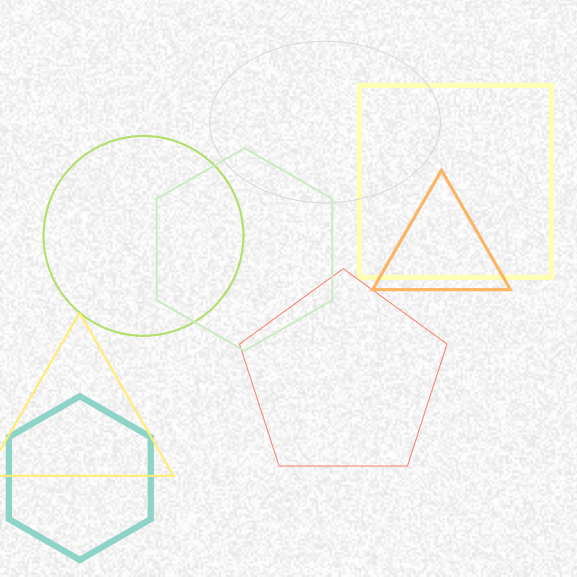[{"shape": "hexagon", "thickness": 3, "radius": 0.71, "center": [0.138, 0.171]}, {"shape": "square", "thickness": 2.5, "radius": 0.83, "center": [0.788, 0.686]}, {"shape": "pentagon", "thickness": 0.5, "radius": 0.94, "center": [0.594, 0.345]}, {"shape": "triangle", "thickness": 1.5, "radius": 0.69, "center": [0.764, 0.566]}, {"shape": "circle", "thickness": 1, "radius": 0.87, "center": [0.248, 0.591]}, {"shape": "oval", "thickness": 0.5, "radius": 1.0, "center": [0.563, 0.788]}, {"shape": "hexagon", "thickness": 1, "radius": 0.88, "center": [0.423, 0.567]}, {"shape": "triangle", "thickness": 1, "radius": 0.94, "center": [0.138, 0.269]}]